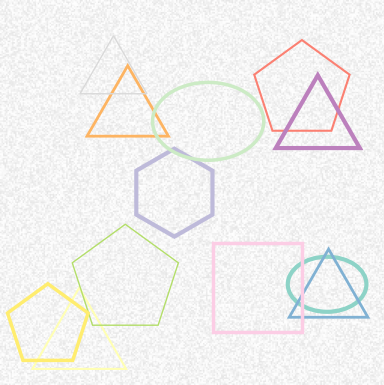[{"shape": "oval", "thickness": 3, "radius": 0.51, "center": [0.85, 0.262]}, {"shape": "triangle", "thickness": 1.5, "radius": 0.7, "center": [0.206, 0.112]}, {"shape": "hexagon", "thickness": 3, "radius": 0.57, "center": [0.453, 0.5]}, {"shape": "pentagon", "thickness": 1.5, "radius": 0.65, "center": [0.784, 0.766]}, {"shape": "triangle", "thickness": 2, "radius": 0.59, "center": [0.853, 0.235]}, {"shape": "triangle", "thickness": 2, "radius": 0.61, "center": [0.332, 0.707]}, {"shape": "pentagon", "thickness": 1, "radius": 0.72, "center": [0.325, 0.273]}, {"shape": "square", "thickness": 2.5, "radius": 0.58, "center": [0.668, 0.253]}, {"shape": "triangle", "thickness": 1, "radius": 0.5, "center": [0.295, 0.807]}, {"shape": "triangle", "thickness": 3, "radius": 0.63, "center": [0.825, 0.678]}, {"shape": "oval", "thickness": 2.5, "radius": 0.72, "center": [0.541, 0.685]}, {"shape": "pentagon", "thickness": 2.5, "radius": 0.55, "center": [0.124, 0.153]}]